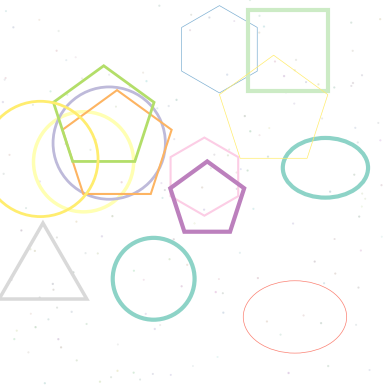[{"shape": "oval", "thickness": 3, "radius": 0.55, "center": [0.845, 0.564]}, {"shape": "circle", "thickness": 3, "radius": 0.53, "center": [0.399, 0.276]}, {"shape": "circle", "thickness": 2.5, "radius": 0.65, "center": [0.217, 0.58]}, {"shape": "circle", "thickness": 2, "radius": 0.73, "center": [0.284, 0.628]}, {"shape": "oval", "thickness": 0.5, "radius": 0.67, "center": [0.766, 0.177]}, {"shape": "hexagon", "thickness": 0.5, "radius": 0.57, "center": [0.57, 0.872]}, {"shape": "pentagon", "thickness": 1.5, "radius": 0.75, "center": [0.304, 0.617]}, {"shape": "pentagon", "thickness": 2, "radius": 0.69, "center": [0.269, 0.692]}, {"shape": "hexagon", "thickness": 1.5, "radius": 0.51, "center": [0.531, 0.541]}, {"shape": "triangle", "thickness": 2.5, "radius": 0.66, "center": [0.112, 0.289]}, {"shape": "pentagon", "thickness": 3, "radius": 0.5, "center": [0.538, 0.48]}, {"shape": "square", "thickness": 3, "radius": 0.52, "center": [0.748, 0.868]}, {"shape": "pentagon", "thickness": 0.5, "radius": 0.74, "center": [0.711, 0.709]}, {"shape": "circle", "thickness": 2, "radius": 0.75, "center": [0.105, 0.587]}]